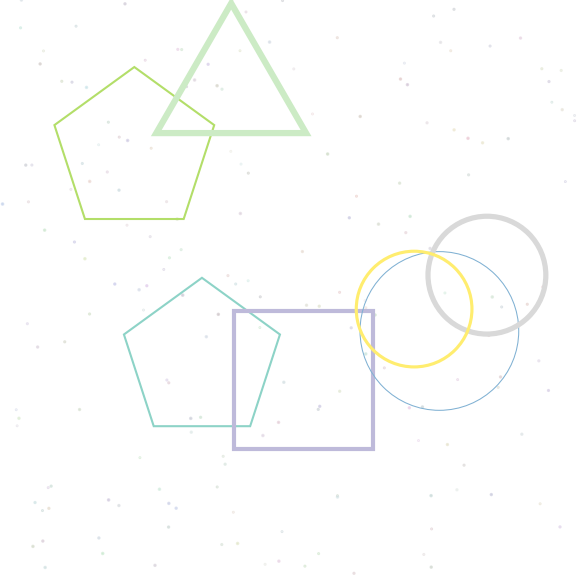[{"shape": "pentagon", "thickness": 1, "radius": 0.71, "center": [0.35, 0.376]}, {"shape": "square", "thickness": 2, "radius": 0.6, "center": [0.525, 0.342]}, {"shape": "circle", "thickness": 0.5, "radius": 0.69, "center": [0.761, 0.426]}, {"shape": "pentagon", "thickness": 1, "radius": 0.73, "center": [0.233, 0.738]}, {"shape": "circle", "thickness": 2.5, "radius": 0.51, "center": [0.843, 0.523]}, {"shape": "triangle", "thickness": 3, "radius": 0.75, "center": [0.4, 0.844]}, {"shape": "circle", "thickness": 1.5, "radius": 0.5, "center": [0.717, 0.464]}]